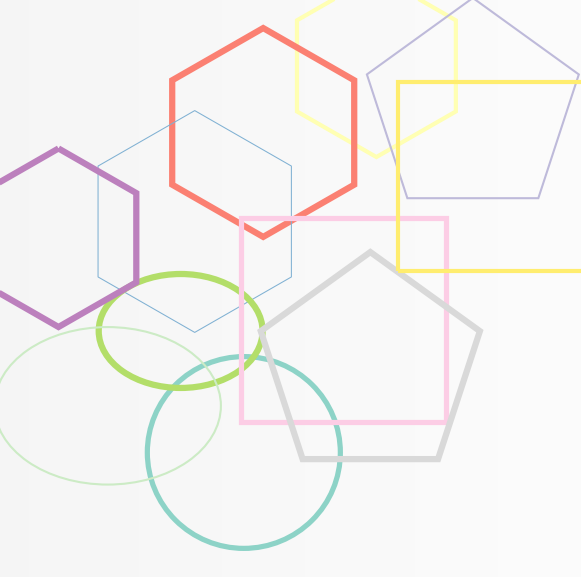[{"shape": "circle", "thickness": 2.5, "radius": 0.83, "center": [0.42, 0.216]}, {"shape": "hexagon", "thickness": 2, "radius": 0.79, "center": [0.648, 0.885]}, {"shape": "pentagon", "thickness": 1, "radius": 0.96, "center": [0.814, 0.811]}, {"shape": "hexagon", "thickness": 3, "radius": 0.9, "center": [0.453, 0.77]}, {"shape": "hexagon", "thickness": 0.5, "radius": 0.96, "center": [0.335, 0.616]}, {"shape": "oval", "thickness": 3, "radius": 0.7, "center": [0.311, 0.426]}, {"shape": "square", "thickness": 2.5, "radius": 0.88, "center": [0.592, 0.444]}, {"shape": "pentagon", "thickness": 3, "radius": 0.99, "center": [0.637, 0.364]}, {"shape": "hexagon", "thickness": 3, "radius": 0.77, "center": [0.101, 0.587]}, {"shape": "oval", "thickness": 1, "radius": 0.97, "center": [0.185, 0.296]}, {"shape": "square", "thickness": 2, "radius": 0.82, "center": [0.848, 0.693]}]